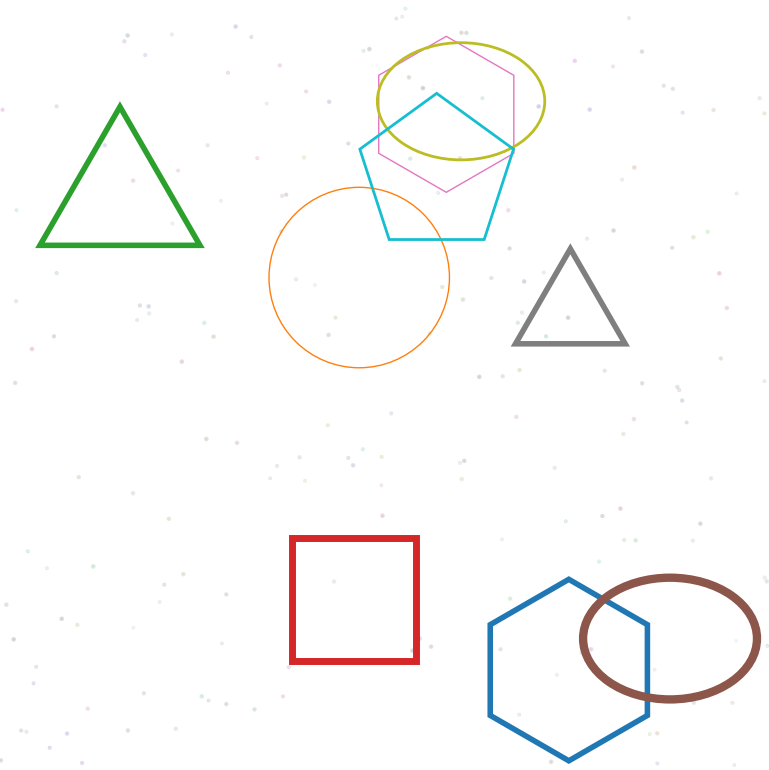[{"shape": "hexagon", "thickness": 2, "radius": 0.59, "center": [0.739, 0.13]}, {"shape": "circle", "thickness": 0.5, "radius": 0.59, "center": [0.467, 0.64]}, {"shape": "triangle", "thickness": 2, "radius": 0.6, "center": [0.156, 0.741]}, {"shape": "square", "thickness": 2.5, "radius": 0.4, "center": [0.46, 0.222]}, {"shape": "oval", "thickness": 3, "radius": 0.56, "center": [0.87, 0.171]}, {"shape": "hexagon", "thickness": 0.5, "radius": 0.51, "center": [0.58, 0.852]}, {"shape": "triangle", "thickness": 2, "radius": 0.41, "center": [0.741, 0.595]}, {"shape": "oval", "thickness": 1, "radius": 0.54, "center": [0.599, 0.868]}, {"shape": "pentagon", "thickness": 1, "radius": 0.52, "center": [0.567, 0.774]}]